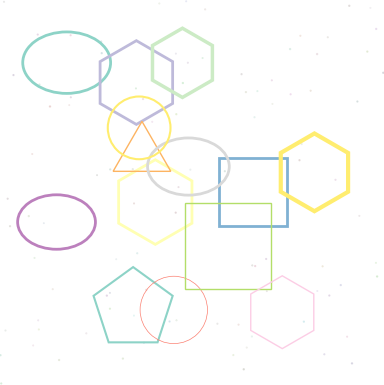[{"shape": "oval", "thickness": 2, "radius": 0.57, "center": [0.173, 0.837]}, {"shape": "pentagon", "thickness": 1.5, "radius": 0.54, "center": [0.346, 0.198]}, {"shape": "hexagon", "thickness": 2, "radius": 0.55, "center": [0.403, 0.475]}, {"shape": "hexagon", "thickness": 2, "radius": 0.54, "center": [0.354, 0.786]}, {"shape": "circle", "thickness": 0.5, "radius": 0.44, "center": [0.451, 0.195]}, {"shape": "square", "thickness": 2, "radius": 0.44, "center": [0.657, 0.502]}, {"shape": "triangle", "thickness": 1, "radius": 0.43, "center": [0.369, 0.598]}, {"shape": "square", "thickness": 1, "radius": 0.56, "center": [0.591, 0.361]}, {"shape": "hexagon", "thickness": 1, "radius": 0.47, "center": [0.733, 0.189]}, {"shape": "oval", "thickness": 2, "radius": 0.53, "center": [0.489, 0.567]}, {"shape": "oval", "thickness": 2, "radius": 0.51, "center": [0.147, 0.423]}, {"shape": "hexagon", "thickness": 2.5, "radius": 0.45, "center": [0.474, 0.837]}, {"shape": "hexagon", "thickness": 3, "radius": 0.5, "center": [0.817, 0.552]}, {"shape": "circle", "thickness": 1.5, "radius": 0.41, "center": [0.361, 0.668]}]